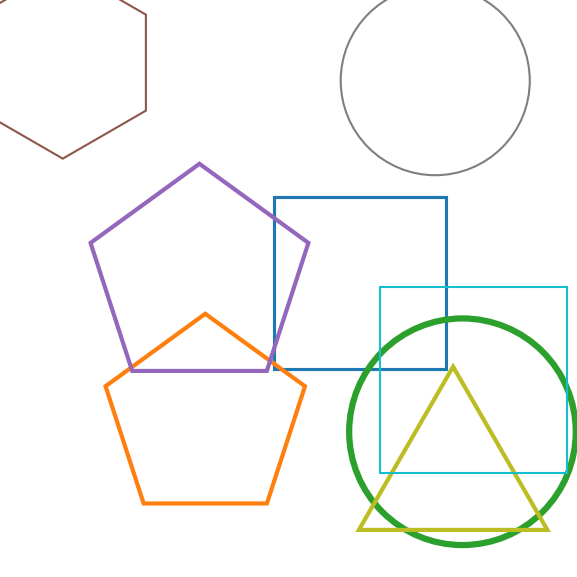[{"shape": "square", "thickness": 1.5, "radius": 0.74, "center": [0.623, 0.509]}, {"shape": "pentagon", "thickness": 2, "radius": 0.91, "center": [0.355, 0.274]}, {"shape": "circle", "thickness": 3, "radius": 0.98, "center": [0.801, 0.252]}, {"shape": "pentagon", "thickness": 2, "radius": 0.99, "center": [0.345, 0.517]}, {"shape": "hexagon", "thickness": 1, "radius": 0.83, "center": [0.109, 0.891]}, {"shape": "circle", "thickness": 1, "radius": 0.82, "center": [0.754, 0.859]}, {"shape": "triangle", "thickness": 2, "radius": 0.94, "center": [0.785, 0.176]}, {"shape": "square", "thickness": 1, "radius": 0.81, "center": [0.82, 0.341]}]